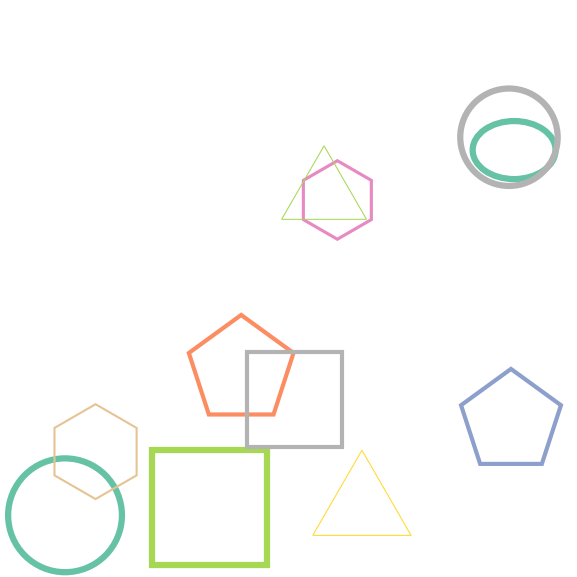[{"shape": "circle", "thickness": 3, "radius": 0.49, "center": [0.113, 0.107]}, {"shape": "oval", "thickness": 3, "radius": 0.36, "center": [0.89, 0.739]}, {"shape": "pentagon", "thickness": 2, "radius": 0.48, "center": [0.418, 0.358]}, {"shape": "pentagon", "thickness": 2, "radius": 0.45, "center": [0.885, 0.269]}, {"shape": "hexagon", "thickness": 1.5, "radius": 0.34, "center": [0.584, 0.653]}, {"shape": "triangle", "thickness": 0.5, "radius": 0.42, "center": [0.561, 0.662]}, {"shape": "square", "thickness": 3, "radius": 0.5, "center": [0.363, 0.121]}, {"shape": "triangle", "thickness": 0.5, "radius": 0.49, "center": [0.627, 0.121]}, {"shape": "hexagon", "thickness": 1, "radius": 0.41, "center": [0.165, 0.217]}, {"shape": "circle", "thickness": 3, "radius": 0.42, "center": [0.881, 0.762]}, {"shape": "square", "thickness": 2, "radius": 0.41, "center": [0.51, 0.307]}]